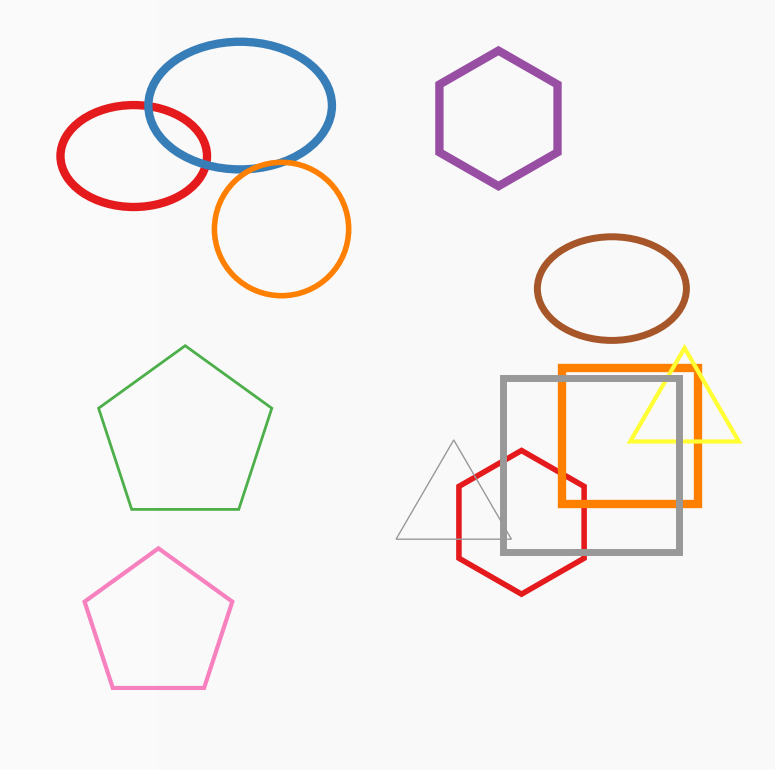[{"shape": "oval", "thickness": 3, "radius": 0.47, "center": [0.173, 0.797]}, {"shape": "hexagon", "thickness": 2, "radius": 0.47, "center": [0.673, 0.322]}, {"shape": "oval", "thickness": 3, "radius": 0.59, "center": [0.31, 0.863]}, {"shape": "pentagon", "thickness": 1, "radius": 0.59, "center": [0.239, 0.434]}, {"shape": "hexagon", "thickness": 3, "radius": 0.44, "center": [0.643, 0.846]}, {"shape": "square", "thickness": 3, "radius": 0.44, "center": [0.813, 0.434]}, {"shape": "circle", "thickness": 2, "radius": 0.43, "center": [0.363, 0.703]}, {"shape": "triangle", "thickness": 1.5, "radius": 0.4, "center": [0.883, 0.467]}, {"shape": "oval", "thickness": 2.5, "radius": 0.48, "center": [0.79, 0.625]}, {"shape": "pentagon", "thickness": 1.5, "radius": 0.5, "center": [0.204, 0.188]}, {"shape": "square", "thickness": 2.5, "radius": 0.57, "center": [0.763, 0.396]}, {"shape": "triangle", "thickness": 0.5, "radius": 0.43, "center": [0.585, 0.343]}]